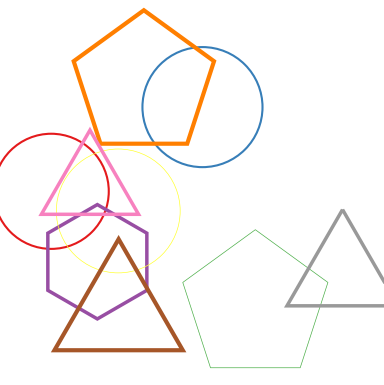[{"shape": "circle", "thickness": 1.5, "radius": 0.75, "center": [0.133, 0.503]}, {"shape": "circle", "thickness": 1.5, "radius": 0.78, "center": [0.526, 0.722]}, {"shape": "pentagon", "thickness": 0.5, "radius": 0.99, "center": [0.663, 0.205]}, {"shape": "hexagon", "thickness": 2.5, "radius": 0.74, "center": [0.253, 0.32]}, {"shape": "pentagon", "thickness": 3, "radius": 0.96, "center": [0.374, 0.782]}, {"shape": "circle", "thickness": 0.5, "radius": 0.8, "center": [0.307, 0.452]}, {"shape": "triangle", "thickness": 3, "radius": 0.96, "center": [0.308, 0.186]}, {"shape": "triangle", "thickness": 2.5, "radius": 0.73, "center": [0.234, 0.516]}, {"shape": "triangle", "thickness": 2.5, "radius": 0.83, "center": [0.89, 0.289]}]